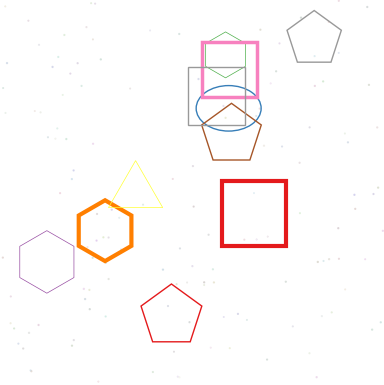[{"shape": "pentagon", "thickness": 1, "radius": 0.41, "center": [0.445, 0.179]}, {"shape": "square", "thickness": 3, "radius": 0.42, "center": [0.66, 0.445]}, {"shape": "oval", "thickness": 1, "radius": 0.42, "center": [0.594, 0.719]}, {"shape": "hexagon", "thickness": 0.5, "radius": 0.3, "center": [0.586, 0.857]}, {"shape": "hexagon", "thickness": 0.5, "radius": 0.41, "center": [0.122, 0.32]}, {"shape": "hexagon", "thickness": 3, "radius": 0.39, "center": [0.273, 0.401]}, {"shape": "triangle", "thickness": 0.5, "radius": 0.41, "center": [0.352, 0.501]}, {"shape": "pentagon", "thickness": 1, "radius": 0.41, "center": [0.601, 0.65]}, {"shape": "square", "thickness": 2.5, "radius": 0.36, "center": [0.596, 0.82]}, {"shape": "square", "thickness": 1, "radius": 0.38, "center": [0.563, 0.751]}, {"shape": "pentagon", "thickness": 1, "radius": 0.37, "center": [0.816, 0.898]}]